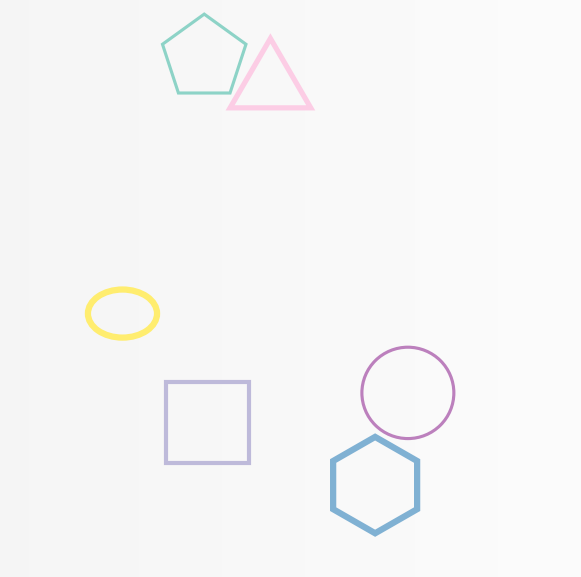[{"shape": "pentagon", "thickness": 1.5, "radius": 0.38, "center": [0.351, 0.899]}, {"shape": "square", "thickness": 2, "radius": 0.35, "center": [0.357, 0.268]}, {"shape": "hexagon", "thickness": 3, "radius": 0.42, "center": [0.645, 0.159]}, {"shape": "triangle", "thickness": 2.5, "radius": 0.4, "center": [0.465, 0.852]}, {"shape": "circle", "thickness": 1.5, "radius": 0.4, "center": [0.702, 0.319]}, {"shape": "oval", "thickness": 3, "radius": 0.3, "center": [0.211, 0.456]}]